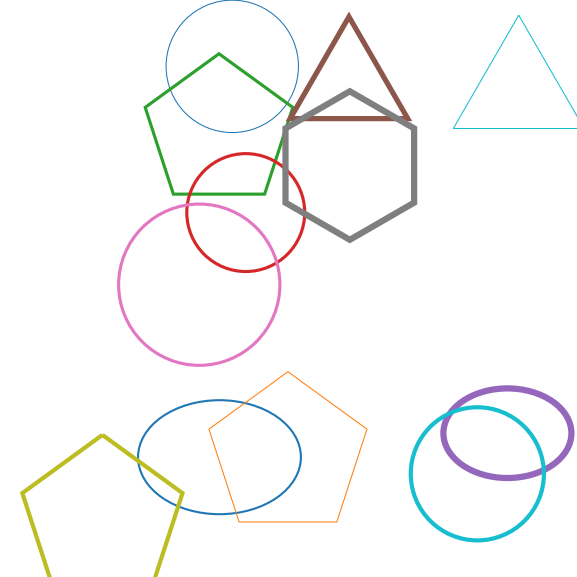[{"shape": "oval", "thickness": 1, "radius": 0.71, "center": [0.38, 0.207]}, {"shape": "circle", "thickness": 0.5, "radius": 0.57, "center": [0.402, 0.884]}, {"shape": "pentagon", "thickness": 0.5, "radius": 0.72, "center": [0.499, 0.212]}, {"shape": "pentagon", "thickness": 1.5, "radius": 0.67, "center": [0.379, 0.772]}, {"shape": "circle", "thickness": 1.5, "radius": 0.51, "center": [0.426, 0.631]}, {"shape": "oval", "thickness": 3, "radius": 0.55, "center": [0.879, 0.249]}, {"shape": "triangle", "thickness": 2.5, "radius": 0.59, "center": [0.604, 0.853]}, {"shape": "circle", "thickness": 1.5, "radius": 0.7, "center": [0.345, 0.506]}, {"shape": "hexagon", "thickness": 3, "radius": 0.64, "center": [0.606, 0.713]}, {"shape": "pentagon", "thickness": 2, "radius": 0.73, "center": [0.177, 0.1]}, {"shape": "triangle", "thickness": 0.5, "radius": 0.65, "center": [0.898, 0.842]}, {"shape": "circle", "thickness": 2, "radius": 0.58, "center": [0.827, 0.179]}]